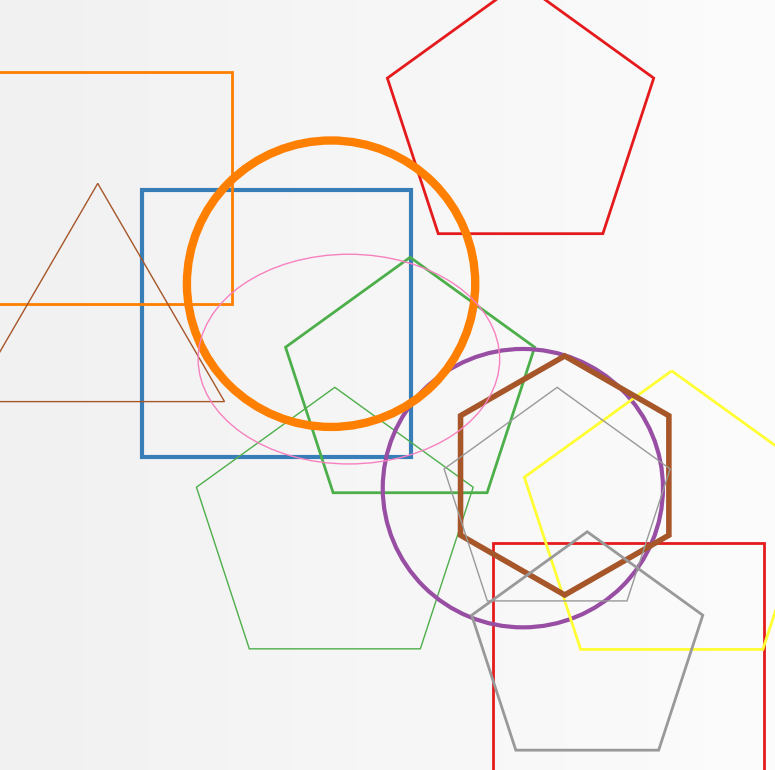[{"shape": "square", "thickness": 1, "radius": 0.87, "center": [0.811, 0.12]}, {"shape": "pentagon", "thickness": 1, "radius": 0.9, "center": [0.672, 0.843]}, {"shape": "square", "thickness": 1.5, "radius": 0.87, "center": [0.357, 0.58]}, {"shape": "pentagon", "thickness": 0.5, "radius": 0.94, "center": [0.432, 0.309]}, {"shape": "pentagon", "thickness": 1, "radius": 0.85, "center": [0.529, 0.497]}, {"shape": "circle", "thickness": 1.5, "radius": 0.9, "center": [0.675, 0.366]}, {"shape": "circle", "thickness": 3, "radius": 0.93, "center": [0.427, 0.632]}, {"shape": "square", "thickness": 1, "radius": 0.75, "center": [0.148, 0.756]}, {"shape": "pentagon", "thickness": 1, "radius": 1.0, "center": [0.867, 0.318]}, {"shape": "triangle", "thickness": 0.5, "radius": 0.94, "center": [0.126, 0.573]}, {"shape": "hexagon", "thickness": 2, "radius": 0.78, "center": [0.729, 0.383]}, {"shape": "oval", "thickness": 0.5, "radius": 0.97, "center": [0.45, 0.534]}, {"shape": "pentagon", "thickness": 0.5, "radius": 0.77, "center": [0.719, 0.344]}, {"shape": "pentagon", "thickness": 1, "radius": 0.78, "center": [0.758, 0.153]}]